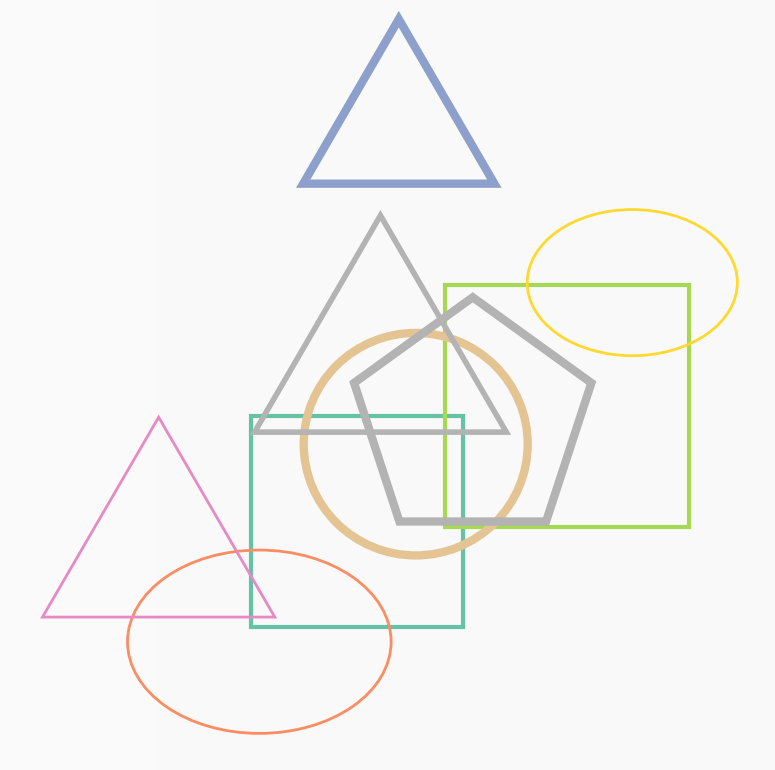[{"shape": "square", "thickness": 1.5, "radius": 0.68, "center": [0.461, 0.323]}, {"shape": "oval", "thickness": 1, "radius": 0.85, "center": [0.335, 0.167]}, {"shape": "triangle", "thickness": 3, "radius": 0.71, "center": [0.515, 0.833]}, {"shape": "triangle", "thickness": 1, "radius": 0.87, "center": [0.205, 0.285]}, {"shape": "square", "thickness": 1.5, "radius": 0.79, "center": [0.731, 0.473]}, {"shape": "oval", "thickness": 1, "radius": 0.68, "center": [0.816, 0.633]}, {"shape": "circle", "thickness": 3, "radius": 0.72, "center": [0.536, 0.423]}, {"shape": "pentagon", "thickness": 3, "radius": 0.8, "center": [0.61, 0.453]}, {"shape": "triangle", "thickness": 2, "radius": 0.94, "center": [0.491, 0.533]}]